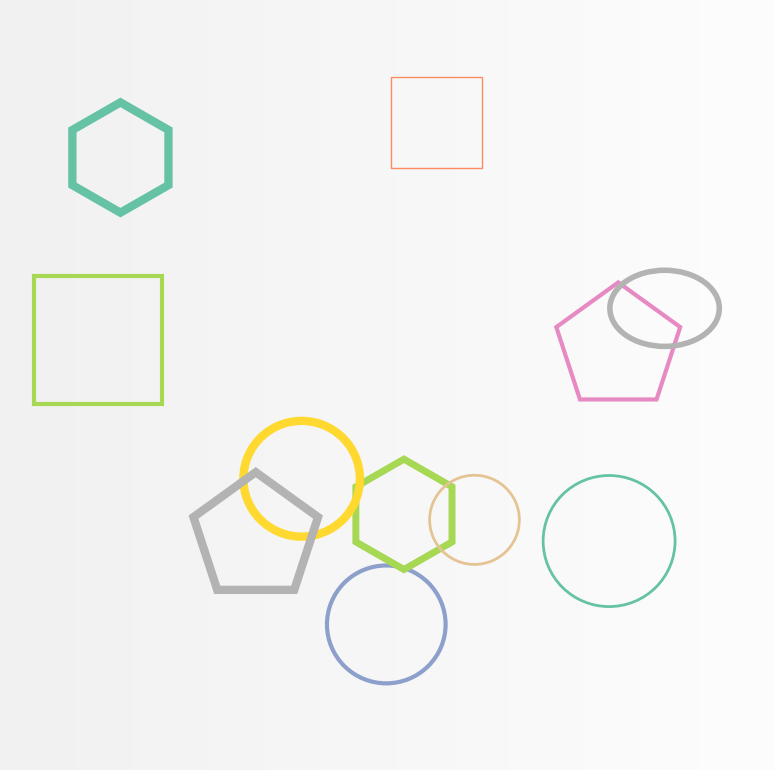[{"shape": "hexagon", "thickness": 3, "radius": 0.36, "center": [0.155, 0.795]}, {"shape": "circle", "thickness": 1, "radius": 0.43, "center": [0.786, 0.297]}, {"shape": "square", "thickness": 0.5, "radius": 0.29, "center": [0.563, 0.841]}, {"shape": "circle", "thickness": 1.5, "radius": 0.38, "center": [0.498, 0.189]}, {"shape": "pentagon", "thickness": 1.5, "radius": 0.42, "center": [0.798, 0.549]}, {"shape": "hexagon", "thickness": 2.5, "radius": 0.36, "center": [0.521, 0.332]}, {"shape": "square", "thickness": 1.5, "radius": 0.41, "center": [0.126, 0.558]}, {"shape": "circle", "thickness": 3, "radius": 0.38, "center": [0.389, 0.378]}, {"shape": "circle", "thickness": 1, "radius": 0.29, "center": [0.612, 0.325]}, {"shape": "oval", "thickness": 2, "radius": 0.35, "center": [0.858, 0.6]}, {"shape": "pentagon", "thickness": 3, "radius": 0.42, "center": [0.33, 0.302]}]